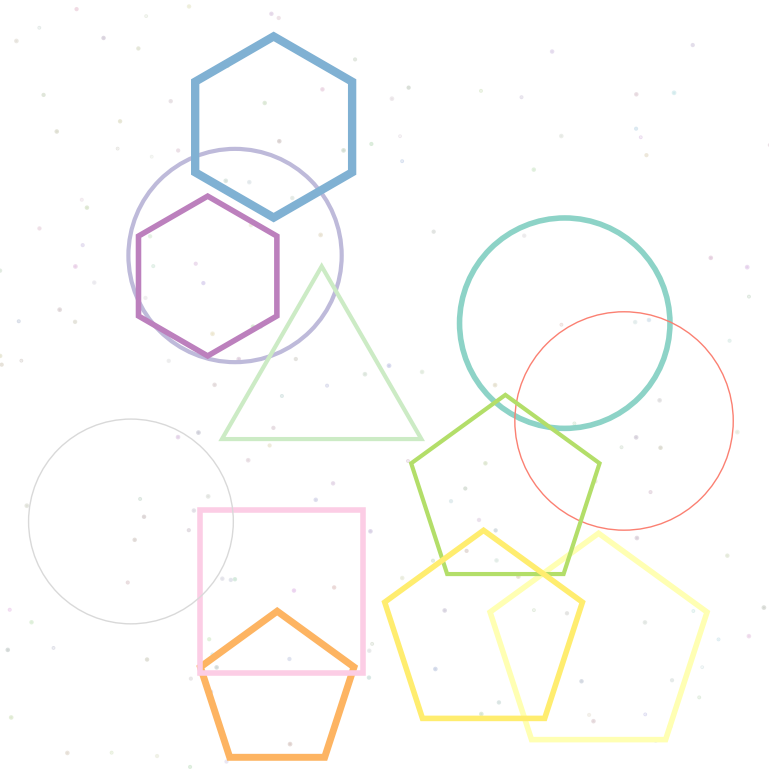[{"shape": "circle", "thickness": 2, "radius": 0.68, "center": [0.733, 0.58]}, {"shape": "pentagon", "thickness": 2, "radius": 0.74, "center": [0.777, 0.159]}, {"shape": "circle", "thickness": 1.5, "radius": 0.69, "center": [0.305, 0.668]}, {"shape": "circle", "thickness": 0.5, "radius": 0.71, "center": [0.81, 0.453]}, {"shape": "hexagon", "thickness": 3, "radius": 0.59, "center": [0.355, 0.835]}, {"shape": "pentagon", "thickness": 2.5, "radius": 0.52, "center": [0.36, 0.101]}, {"shape": "pentagon", "thickness": 1.5, "radius": 0.64, "center": [0.656, 0.359]}, {"shape": "square", "thickness": 2, "radius": 0.53, "center": [0.366, 0.232]}, {"shape": "circle", "thickness": 0.5, "radius": 0.66, "center": [0.17, 0.323]}, {"shape": "hexagon", "thickness": 2, "radius": 0.52, "center": [0.27, 0.642]}, {"shape": "triangle", "thickness": 1.5, "radius": 0.75, "center": [0.418, 0.505]}, {"shape": "pentagon", "thickness": 2, "radius": 0.68, "center": [0.628, 0.176]}]